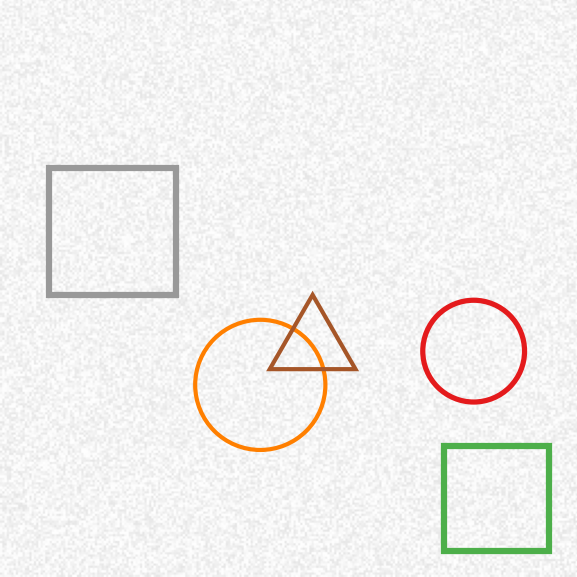[{"shape": "circle", "thickness": 2.5, "radius": 0.44, "center": [0.82, 0.391]}, {"shape": "square", "thickness": 3, "radius": 0.45, "center": [0.86, 0.136]}, {"shape": "circle", "thickness": 2, "radius": 0.56, "center": [0.451, 0.333]}, {"shape": "triangle", "thickness": 2, "radius": 0.43, "center": [0.541, 0.403]}, {"shape": "square", "thickness": 3, "radius": 0.55, "center": [0.195, 0.598]}]